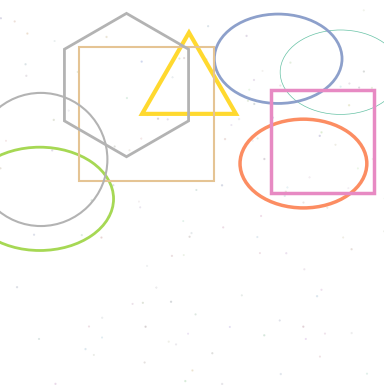[{"shape": "oval", "thickness": 0.5, "radius": 0.78, "center": [0.884, 0.812]}, {"shape": "oval", "thickness": 2.5, "radius": 0.82, "center": [0.788, 0.575]}, {"shape": "oval", "thickness": 2, "radius": 0.83, "center": [0.723, 0.847]}, {"shape": "square", "thickness": 2.5, "radius": 0.67, "center": [0.838, 0.633]}, {"shape": "oval", "thickness": 2, "radius": 0.96, "center": [0.103, 0.484]}, {"shape": "triangle", "thickness": 3, "radius": 0.7, "center": [0.491, 0.775]}, {"shape": "square", "thickness": 1.5, "radius": 0.87, "center": [0.381, 0.703]}, {"shape": "hexagon", "thickness": 2, "radius": 0.93, "center": [0.329, 0.779]}, {"shape": "circle", "thickness": 1.5, "radius": 0.86, "center": [0.106, 0.586]}]